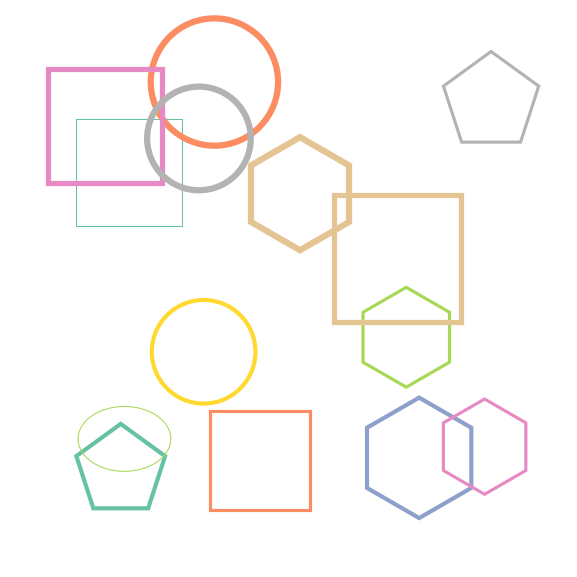[{"shape": "pentagon", "thickness": 2, "radius": 0.4, "center": [0.209, 0.184]}, {"shape": "square", "thickness": 0.5, "radius": 0.46, "center": [0.223, 0.7]}, {"shape": "square", "thickness": 1.5, "radius": 0.43, "center": [0.45, 0.202]}, {"shape": "circle", "thickness": 3, "radius": 0.55, "center": [0.371, 0.857]}, {"shape": "hexagon", "thickness": 2, "radius": 0.52, "center": [0.726, 0.206]}, {"shape": "square", "thickness": 2.5, "radius": 0.49, "center": [0.182, 0.78]}, {"shape": "hexagon", "thickness": 1.5, "radius": 0.41, "center": [0.839, 0.226]}, {"shape": "hexagon", "thickness": 1.5, "radius": 0.43, "center": [0.703, 0.415]}, {"shape": "oval", "thickness": 0.5, "radius": 0.4, "center": [0.215, 0.239]}, {"shape": "circle", "thickness": 2, "radius": 0.45, "center": [0.353, 0.39]}, {"shape": "square", "thickness": 2.5, "radius": 0.55, "center": [0.688, 0.551]}, {"shape": "hexagon", "thickness": 3, "radius": 0.49, "center": [0.52, 0.664]}, {"shape": "circle", "thickness": 3, "radius": 0.45, "center": [0.344, 0.759]}, {"shape": "pentagon", "thickness": 1.5, "radius": 0.43, "center": [0.85, 0.823]}]